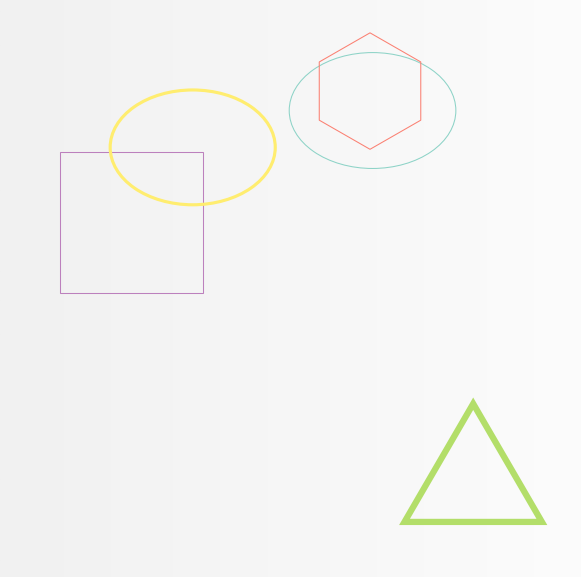[{"shape": "oval", "thickness": 0.5, "radius": 0.72, "center": [0.641, 0.808]}, {"shape": "hexagon", "thickness": 0.5, "radius": 0.5, "center": [0.637, 0.841]}, {"shape": "triangle", "thickness": 3, "radius": 0.68, "center": [0.814, 0.164]}, {"shape": "square", "thickness": 0.5, "radius": 0.61, "center": [0.227, 0.614]}, {"shape": "oval", "thickness": 1.5, "radius": 0.71, "center": [0.332, 0.744]}]